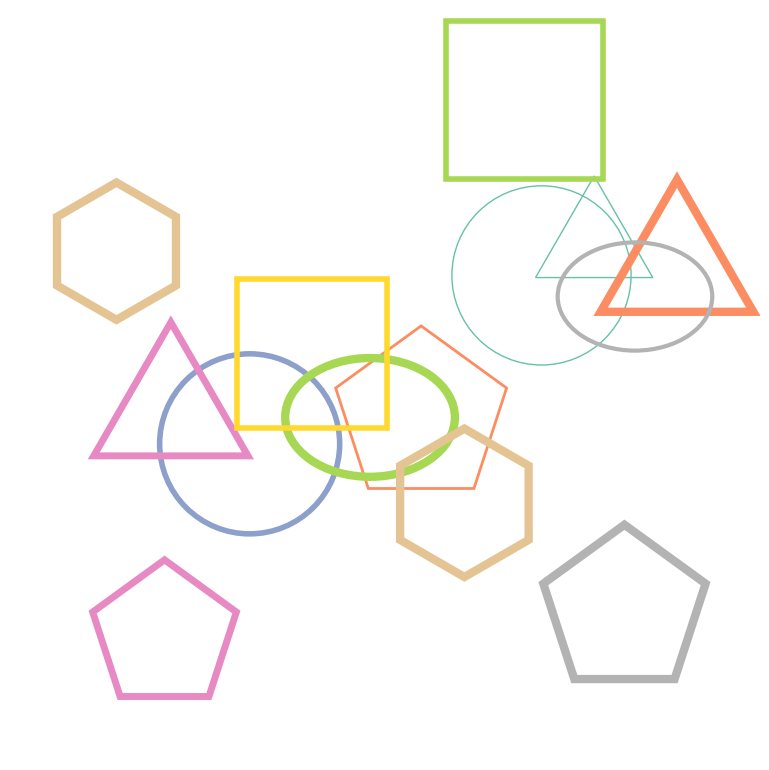[{"shape": "triangle", "thickness": 0.5, "radius": 0.44, "center": [0.772, 0.683]}, {"shape": "circle", "thickness": 0.5, "radius": 0.58, "center": [0.703, 0.642]}, {"shape": "triangle", "thickness": 3, "radius": 0.57, "center": [0.879, 0.652]}, {"shape": "pentagon", "thickness": 1, "radius": 0.58, "center": [0.547, 0.46]}, {"shape": "circle", "thickness": 2, "radius": 0.58, "center": [0.324, 0.424]}, {"shape": "triangle", "thickness": 2.5, "radius": 0.58, "center": [0.222, 0.466]}, {"shape": "pentagon", "thickness": 2.5, "radius": 0.49, "center": [0.214, 0.175]}, {"shape": "oval", "thickness": 3, "radius": 0.55, "center": [0.481, 0.458]}, {"shape": "square", "thickness": 2, "radius": 0.51, "center": [0.681, 0.87]}, {"shape": "square", "thickness": 2, "radius": 0.49, "center": [0.405, 0.541]}, {"shape": "hexagon", "thickness": 3, "radius": 0.45, "center": [0.151, 0.674]}, {"shape": "hexagon", "thickness": 3, "radius": 0.48, "center": [0.603, 0.347]}, {"shape": "pentagon", "thickness": 3, "radius": 0.55, "center": [0.811, 0.208]}, {"shape": "oval", "thickness": 1.5, "radius": 0.5, "center": [0.825, 0.615]}]